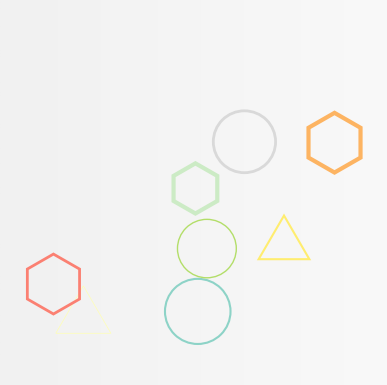[{"shape": "circle", "thickness": 1.5, "radius": 0.42, "center": [0.51, 0.191]}, {"shape": "triangle", "thickness": 0.5, "radius": 0.41, "center": [0.215, 0.175]}, {"shape": "hexagon", "thickness": 2, "radius": 0.39, "center": [0.138, 0.262]}, {"shape": "hexagon", "thickness": 3, "radius": 0.39, "center": [0.863, 0.629]}, {"shape": "circle", "thickness": 1, "radius": 0.38, "center": [0.534, 0.354]}, {"shape": "circle", "thickness": 2, "radius": 0.4, "center": [0.631, 0.632]}, {"shape": "hexagon", "thickness": 3, "radius": 0.33, "center": [0.504, 0.511]}, {"shape": "triangle", "thickness": 1.5, "radius": 0.38, "center": [0.733, 0.365]}]